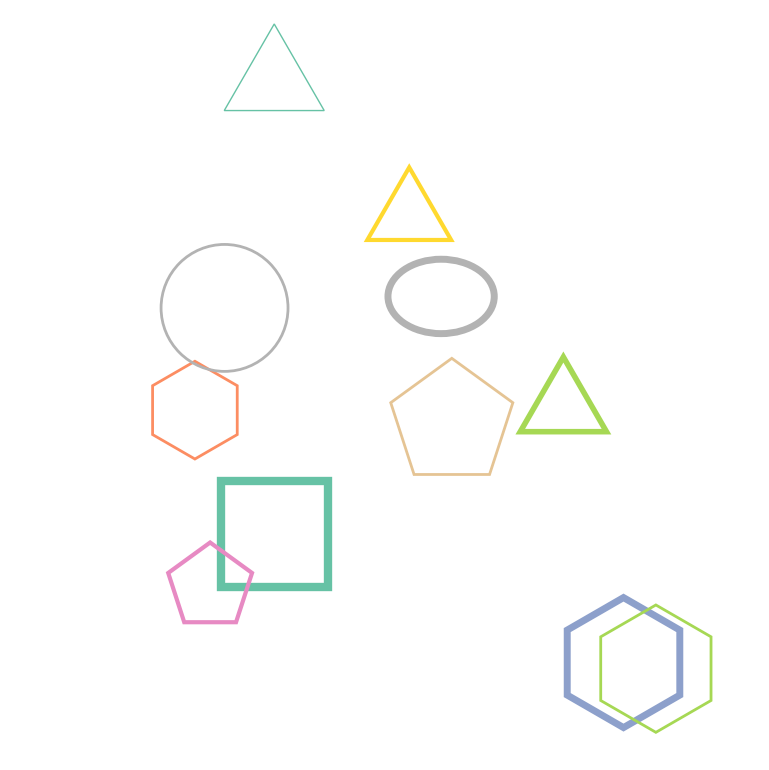[{"shape": "triangle", "thickness": 0.5, "radius": 0.37, "center": [0.356, 0.894]}, {"shape": "square", "thickness": 3, "radius": 0.35, "center": [0.357, 0.306]}, {"shape": "hexagon", "thickness": 1, "radius": 0.32, "center": [0.253, 0.467]}, {"shape": "hexagon", "thickness": 2.5, "radius": 0.42, "center": [0.81, 0.139]}, {"shape": "pentagon", "thickness": 1.5, "radius": 0.29, "center": [0.273, 0.238]}, {"shape": "hexagon", "thickness": 1, "radius": 0.41, "center": [0.852, 0.132]}, {"shape": "triangle", "thickness": 2, "radius": 0.32, "center": [0.732, 0.472]}, {"shape": "triangle", "thickness": 1.5, "radius": 0.31, "center": [0.531, 0.72]}, {"shape": "pentagon", "thickness": 1, "radius": 0.42, "center": [0.587, 0.451]}, {"shape": "oval", "thickness": 2.5, "radius": 0.35, "center": [0.573, 0.615]}, {"shape": "circle", "thickness": 1, "radius": 0.41, "center": [0.292, 0.6]}]